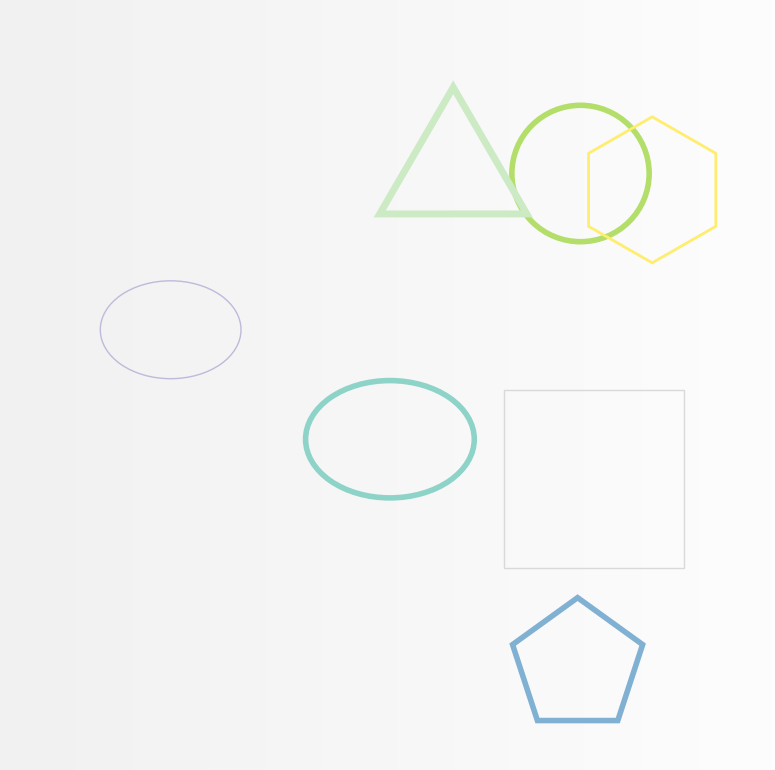[{"shape": "oval", "thickness": 2, "radius": 0.54, "center": [0.503, 0.43]}, {"shape": "oval", "thickness": 0.5, "radius": 0.45, "center": [0.22, 0.572]}, {"shape": "pentagon", "thickness": 2, "radius": 0.44, "center": [0.745, 0.136]}, {"shape": "circle", "thickness": 2, "radius": 0.44, "center": [0.749, 0.775]}, {"shape": "square", "thickness": 0.5, "radius": 0.58, "center": [0.766, 0.377]}, {"shape": "triangle", "thickness": 2.5, "radius": 0.55, "center": [0.585, 0.777]}, {"shape": "hexagon", "thickness": 1, "radius": 0.47, "center": [0.842, 0.753]}]